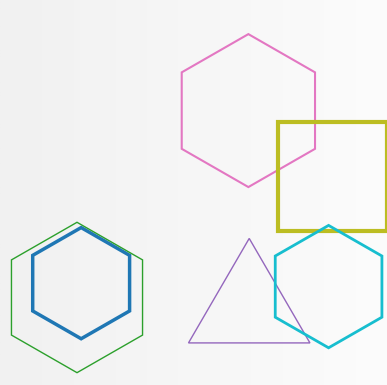[{"shape": "hexagon", "thickness": 2.5, "radius": 0.72, "center": [0.209, 0.265]}, {"shape": "hexagon", "thickness": 1, "radius": 0.98, "center": [0.199, 0.227]}, {"shape": "triangle", "thickness": 1, "radius": 0.9, "center": [0.643, 0.2]}, {"shape": "hexagon", "thickness": 1.5, "radius": 0.99, "center": [0.641, 0.713]}, {"shape": "square", "thickness": 3, "radius": 0.7, "center": [0.858, 0.541]}, {"shape": "hexagon", "thickness": 2, "radius": 0.79, "center": [0.848, 0.256]}]